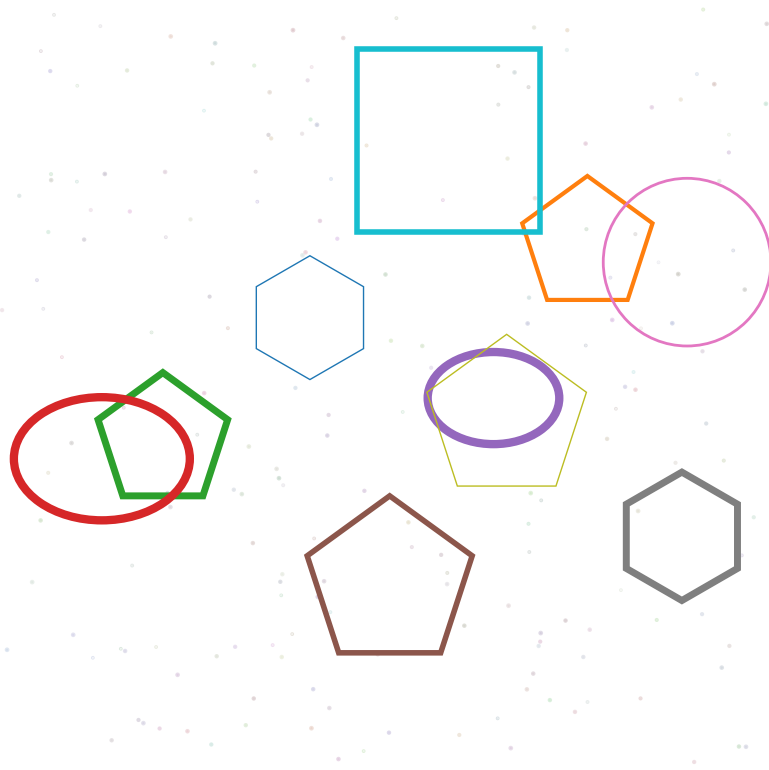[{"shape": "hexagon", "thickness": 0.5, "radius": 0.4, "center": [0.402, 0.587]}, {"shape": "pentagon", "thickness": 1.5, "radius": 0.44, "center": [0.763, 0.682]}, {"shape": "pentagon", "thickness": 2.5, "radius": 0.44, "center": [0.211, 0.428]}, {"shape": "oval", "thickness": 3, "radius": 0.57, "center": [0.132, 0.404]}, {"shape": "oval", "thickness": 3, "radius": 0.43, "center": [0.641, 0.483]}, {"shape": "pentagon", "thickness": 2, "radius": 0.56, "center": [0.506, 0.243]}, {"shape": "circle", "thickness": 1, "radius": 0.54, "center": [0.892, 0.66]}, {"shape": "hexagon", "thickness": 2.5, "radius": 0.42, "center": [0.886, 0.303]}, {"shape": "pentagon", "thickness": 0.5, "radius": 0.54, "center": [0.658, 0.457]}, {"shape": "square", "thickness": 2, "radius": 0.59, "center": [0.583, 0.817]}]